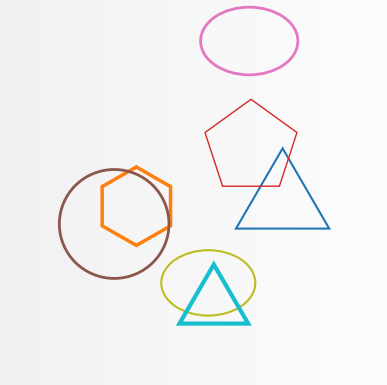[{"shape": "triangle", "thickness": 1.5, "radius": 0.69, "center": [0.729, 0.476]}, {"shape": "hexagon", "thickness": 2.5, "radius": 0.51, "center": [0.352, 0.464]}, {"shape": "pentagon", "thickness": 1, "radius": 0.62, "center": [0.648, 0.617]}, {"shape": "circle", "thickness": 2, "radius": 0.71, "center": [0.295, 0.418]}, {"shape": "oval", "thickness": 2, "radius": 0.63, "center": [0.643, 0.894]}, {"shape": "oval", "thickness": 1.5, "radius": 0.61, "center": [0.537, 0.265]}, {"shape": "triangle", "thickness": 3, "radius": 0.51, "center": [0.552, 0.211]}]